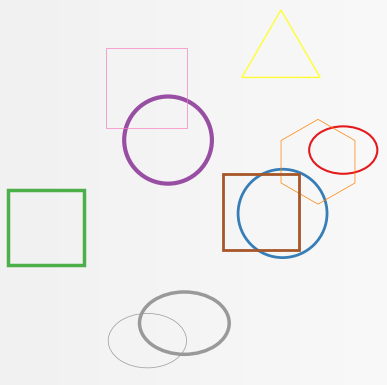[{"shape": "oval", "thickness": 1.5, "radius": 0.44, "center": [0.886, 0.61]}, {"shape": "circle", "thickness": 2, "radius": 0.57, "center": [0.729, 0.446]}, {"shape": "square", "thickness": 2.5, "radius": 0.49, "center": [0.118, 0.408]}, {"shape": "circle", "thickness": 3, "radius": 0.57, "center": [0.434, 0.636]}, {"shape": "hexagon", "thickness": 0.5, "radius": 0.55, "center": [0.821, 0.58]}, {"shape": "triangle", "thickness": 1, "radius": 0.58, "center": [0.725, 0.857]}, {"shape": "square", "thickness": 2, "radius": 0.49, "center": [0.673, 0.449]}, {"shape": "square", "thickness": 0.5, "radius": 0.52, "center": [0.379, 0.771]}, {"shape": "oval", "thickness": 2.5, "radius": 0.58, "center": [0.476, 0.161]}, {"shape": "oval", "thickness": 0.5, "radius": 0.51, "center": [0.38, 0.115]}]